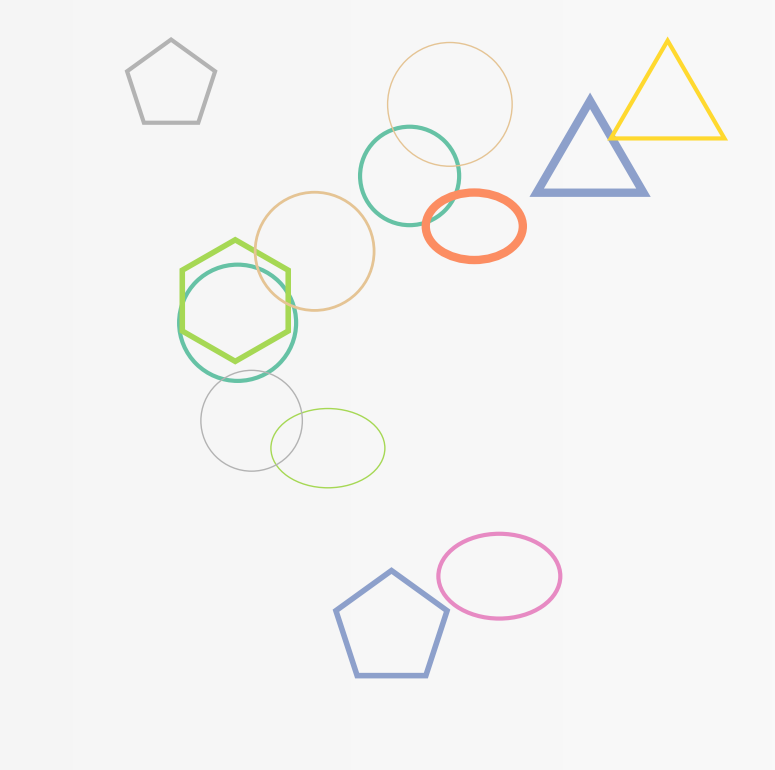[{"shape": "circle", "thickness": 1.5, "radius": 0.38, "center": [0.307, 0.581]}, {"shape": "circle", "thickness": 1.5, "radius": 0.32, "center": [0.529, 0.772]}, {"shape": "oval", "thickness": 3, "radius": 0.31, "center": [0.612, 0.706]}, {"shape": "pentagon", "thickness": 2, "radius": 0.38, "center": [0.505, 0.184]}, {"shape": "triangle", "thickness": 3, "radius": 0.4, "center": [0.761, 0.79]}, {"shape": "oval", "thickness": 1.5, "radius": 0.39, "center": [0.644, 0.252]}, {"shape": "hexagon", "thickness": 2, "radius": 0.39, "center": [0.304, 0.61]}, {"shape": "oval", "thickness": 0.5, "radius": 0.37, "center": [0.423, 0.418]}, {"shape": "triangle", "thickness": 1.5, "radius": 0.42, "center": [0.861, 0.863]}, {"shape": "circle", "thickness": 1, "radius": 0.38, "center": [0.406, 0.674]}, {"shape": "circle", "thickness": 0.5, "radius": 0.4, "center": [0.58, 0.864]}, {"shape": "circle", "thickness": 0.5, "radius": 0.33, "center": [0.325, 0.454]}, {"shape": "pentagon", "thickness": 1.5, "radius": 0.3, "center": [0.221, 0.889]}]